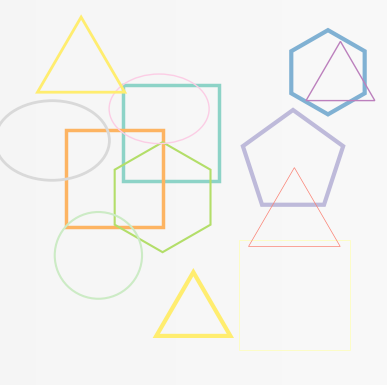[{"shape": "square", "thickness": 2.5, "radius": 0.62, "center": [0.441, 0.655]}, {"shape": "square", "thickness": 0.5, "radius": 0.71, "center": [0.76, 0.235]}, {"shape": "pentagon", "thickness": 3, "radius": 0.68, "center": [0.756, 0.578]}, {"shape": "triangle", "thickness": 0.5, "radius": 0.68, "center": [0.76, 0.428]}, {"shape": "hexagon", "thickness": 3, "radius": 0.55, "center": [0.846, 0.812]}, {"shape": "square", "thickness": 2.5, "radius": 0.63, "center": [0.296, 0.537]}, {"shape": "hexagon", "thickness": 1.5, "radius": 0.71, "center": [0.42, 0.488]}, {"shape": "oval", "thickness": 1, "radius": 0.65, "center": [0.411, 0.717]}, {"shape": "oval", "thickness": 2, "radius": 0.74, "center": [0.135, 0.635]}, {"shape": "triangle", "thickness": 1, "radius": 0.51, "center": [0.879, 0.79]}, {"shape": "circle", "thickness": 1.5, "radius": 0.56, "center": [0.254, 0.337]}, {"shape": "triangle", "thickness": 3, "radius": 0.55, "center": [0.499, 0.183]}, {"shape": "triangle", "thickness": 2, "radius": 0.65, "center": [0.209, 0.826]}]